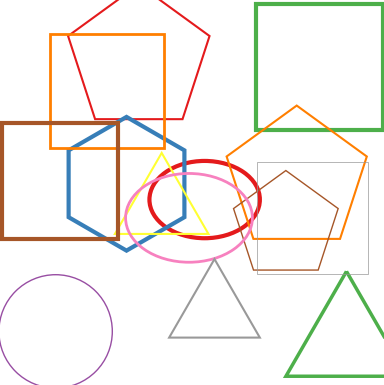[{"shape": "pentagon", "thickness": 1.5, "radius": 0.97, "center": [0.361, 0.847]}, {"shape": "oval", "thickness": 3, "radius": 0.72, "center": [0.532, 0.482]}, {"shape": "hexagon", "thickness": 3, "radius": 0.87, "center": [0.329, 0.523]}, {"shape": "triangle", "thickness": 2.5, "radius": 0.91, "center": [0.9, 0.114]}, {"shape": "square", "thickness": 3, "radius": 0.82, "center": [0.83, 0.826]}, {"shape": "circle", "thickness": 1, "radius": 0.74, "center": [0.144, 0.139]}, {"shape": "pentagon", "thickness": 1.5, "radius": 0.96, "center": [0.771, 0.534]}, {"shape": "square", "thickness": 2, "radius": 0.74, "center": [0.278, 0.764]}, {"shape": "triangle", "thickness": 1.5, "radius": 0.7, "center": [0.42, 0.463]}, {"shape": "square", "thickness": 3, "radius": 0.75, "center": [0.155, 0.53]}, {"shape": "pentagon", "thickness": 1, "radius": 0.71, "center": [0.742, 0.414]}, {"shape": "oval", "thickness": 2, "radius": 0.82, "center": [0.491, 0.434]}, {"shape": "square", "thickness": 0.5, "radius": 0.72, "center": [0.812, 0.434]}, {"shape": "triangle", "thickness": 1.5, "radius": 0.68, "center": [0.557, 0.191]}]